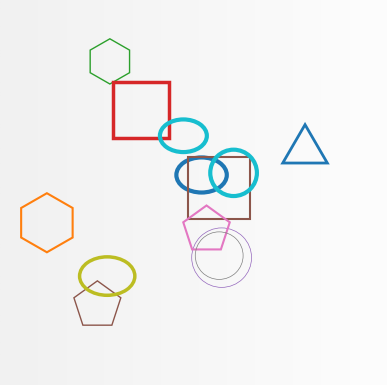[{"shape": "oval", "thickness": 3, "radius": 0.33, "center": [0.52, 0.546]}, {"shape": "triangle", "thickness": 2, "radius": 0.33, "center": [0.787, 0.61]}, {"shape": "hexagon", "thickness": 1.5, "radius": 0.38, "center": [0.121, 0.421]}, {"shape": "hexagon", "thickness": 1, "radius": 0.29, "center": [0.284, 0.841]}, {"shape": "square", "thickness": 2.5, "radius": 0.36, "center": [0.364, 0.714]}, {"shape": "circle", "thickness": 0.5, "radius": 0.39, "center": [0.572, 0.331]}, {"shape": "square", "thickness": 1.5, "radius": 0.4, "center": [0.566, 0.511]}, {"shape": "pentagon", "thickness": 1, "radius": 0.32, "center": [0.251, 0.207]}, {"shape": "pentagon", "thickness": 1.5, "radius": 0.32, "center": [0.533, 0.403]}, {"shape": "circle", "thickness": 0.5, "radius": 0.31, "center": [0.566, 0.336]}, {"shape": "oval", "thickness": 2.5, "radius": 0.36, "center": [0.277, 0.283]}, {"shape": "oval", "thickness": 3, "radius": 0.3, "center": [0.473, 0.647]}, {"shape": "circle", "thickness": 3, "radius": 0.3, "center": [0.603, 0.551]}]